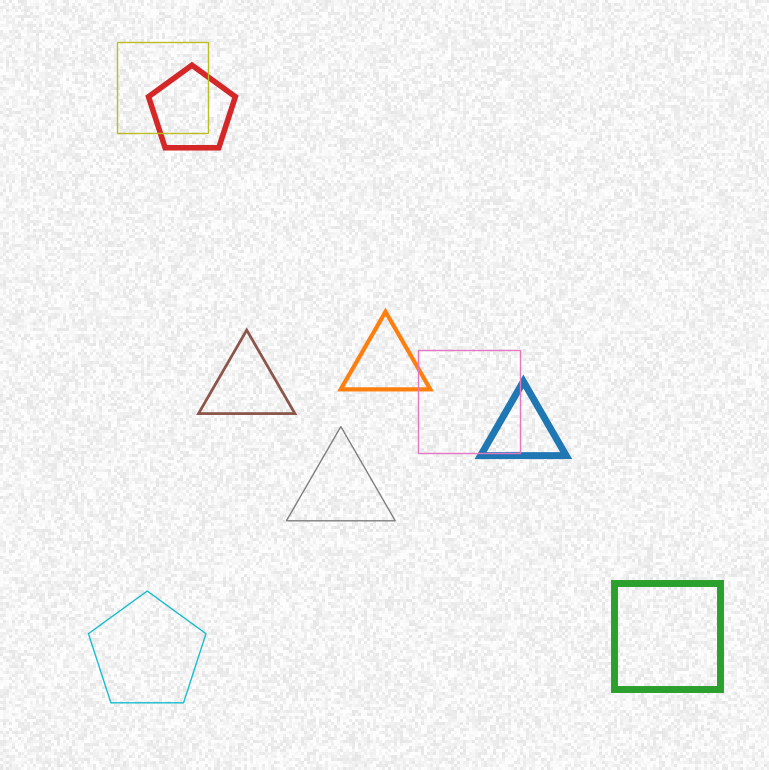[{"shape": "triangle", "thickness": 2.5, "radius": 0.32, "center": [0.68, 0.44]}, {"shape": "triangle", "thickness": 1.5, "radius": 0.34, "center": [0.501, 0.528]}, {"shape": "square", "thickness": 2.5, "radius": 0.34, "center": [0.866, 0.174]}, {"shape": "pentagon", "thickness": 2, "radius": 0.3, "center": [0.249, 0.856]}, {"shape": "triangle", "thickness": 1, "radius": 0.36, "center": [0.32, 0.499]}, {"shape": "square", "thickness": 0.5, "radius": 0.33, "center": [0.609, 0.479]}, {"shape": "triangle", "thickness": 0.5, "radius": 0.41, "center": [0.443, 0.364]}, {"shape": "square", "thickness": 0.5, "radius": 0.3, "center": [0.211, 0.886]}, {"shape": "pentagon", "thickness": 0.5, "radius": 0.4, "center": [0.191, 0.152]}]